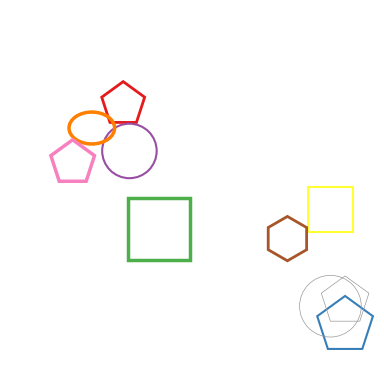[{"shape": "pentagon", "thickness": 2, "radius": 0.29, "center": [0.32, 0.729]}, {"shape": "pentagon", "thickness": 1.5, "radius": 0.38, "center": [0.896, 0.155]}, {"shape": "square", "thickness": 2.5, "radius": 0.4, "center": [0.412, 0.406]}, {"shape": "circle", "thickness": 1.5, "radius": 0.35, "center": [0.336, 0.608]}, {"shape": "oval", "thickness": 2.5, "radius": 0.3, "center": [0.238, 0.667]}, {"shape": "square", "thickness": 1.5, "radius": 0.29, "center": [0.858, 0.456]}, {"shape": "hexagon", "thickness": 2, "radius": 0.29, "center": [0.747, 0.38]}, {"shape": "pentagon", "thickness": 2.5, "radius": 0.3, "center": [0.189, 0.577]}, {"shape": "circle", "thickness": 0.5, "radius": 0.4, "center": [0.858, 0.205]}, {"shape": "pentagon", "thickness": 0.5, "radius": 0.33, "center": [0.896, 0.218]}]